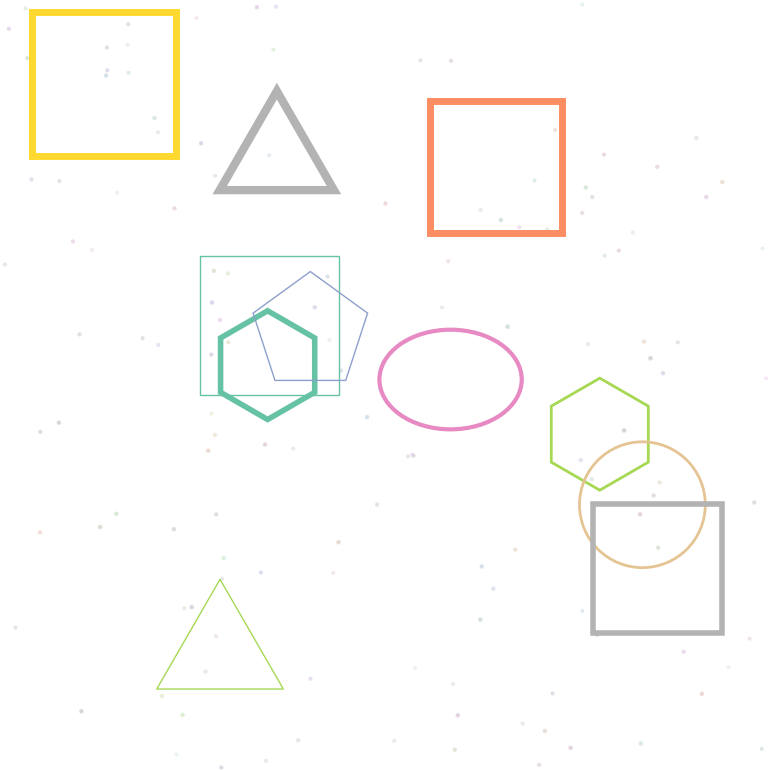[{"shape": "square", "thickness": 0.5, "radius": 0.45, "center": [0.35, 0.577]}, {"shape": "hexagon", "thickness": 2, "radius": 0.35, "center": [0.348, 0.526]}, {"shape": "square", "thickness": 2.5, "radius": 0.43, "center": [0.644, 0.783]}, {"shape": "pentagon", "thickness": 0.5, "radius": 0.39, "center": [0.403, 0.569]}, {"shape": "oval", "thickness": 1.5, "radius": 0.46, "center": [0.585, 0.507]}, {"shape": "hexagon", "thickness": 1, "radius": 0.36, "center": [0.779, 0.436]}, {"shape": "triangle", "thickness": 0.5, "radius": 0.47, "center": [0.286, 0.153]}, {"shape": "square", "thickness": 2.5, "radius": 0.47, "center": [0.135, 0.891]}, {"shape": "circle", "thickness": 1, "radius": 0.41, "center": [0.834, 0.345]}, {"shape": "triangle", "thickness": 3, "radius": 0.43, "center": [0.36, 0.796]}, {"shape": "square", "thickness": 2, "radius": 0.42, "center": [0.854, 0.262]}]